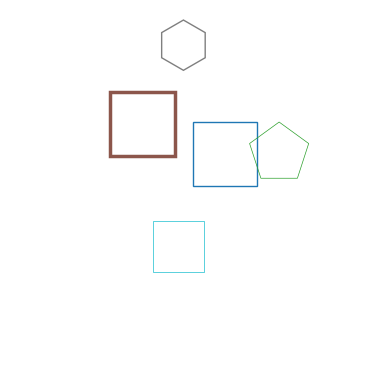[{"shape": "square", "thickness": 1, "radius": 0.42, "center": [0.585, 0.6]}, {"shape": "pentagon", "thickness": 0.5, "radius": 0.4, "center": [0.725, 0.602]}, {"shape": "square", "thickness": 2.5, "radius": 0.42, "center": [0.371, 0.678]}, {"shape": "hexagon", "thickness": 1, "radius": 0.33, "center": [0.476, 0.883]}, {"shape": "square", "thickness": 0.5, "radius": 0.33, "center": [0.464, 0.36]}]